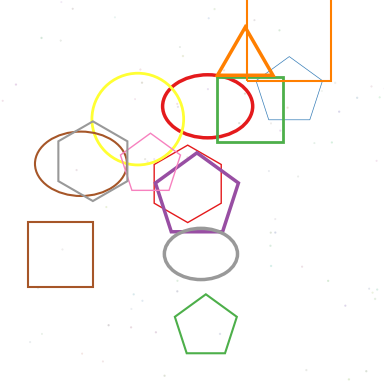[{"shape": "hexagon", "thickness": 1, "radius": 0.5, "center": [0.488, 0.522]}, {"shape": "oval", "thickness": 2.5, "radius": 0.58, "center": [0.539, 0.724]}, {"shape": "pentagon", "thickness": 0.5, "radius": 0.45, "center": [0.751, 0.762]}, {"shape": "pentagon", "thickness": 1.5, "radius": 0.42, "center": [0.535, 0.151]}, {"shape": "square", "thickness": 2, "radius": 0.42, "center": [0.65, 0.716]}, {"shape": "pentagon", "thickness": 2.5, "radius": 0.57, "center": [0.512, 0.49]}, {"shape": "triangle", "thickness": 2.5, "radius": 0.42, "center": [0.637, 0.846]}, {"shape": "square", "thickness": 1.5, "radius": 0.54, "center": [0.75, 0.899]}, {"shape": "circle", "thickness": 2, "radius": 0.6, "center": [0.358, 0.691]}, {"shape": "oval", "thickness": 1.5, "radius": 0.6, "center": [0.21, 0.575]}, {"shape": "square", "thickness": 1.5, "radius": 0.42, "center": [0.158, 0.339]}, {"shape": "pentagon", "thickness": 1, "radius": 0.41, "center": [0.391, 0.572]}, {"shape": "oval", "thickness": 2.5, "radius": 0.48, "center": [0.522, 0.34]}, {"shape": "hexagon", "thickness": 1.5, "radius": 0.52, "center": [0.241, 0.581]}]